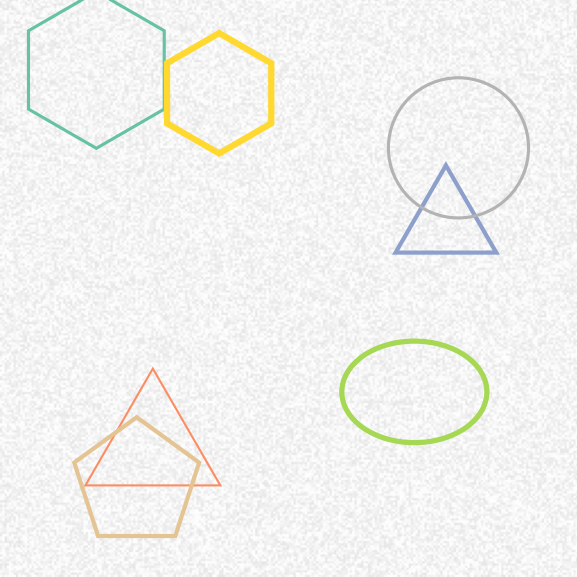[{"shape": "hexagon", "thickness": 1.5, "radius": 0.68, "center": [0.167, 0.878]}, {"shape": "triangle", "thickness": 1, "radius": 0.67, "center": [0.265, 0.226]}, {"shape": "triangle", "thickness": 2, "radius": 0.5, "center": [0.772, 0.612]}, {"shape": "oval", "thickness": 2.5, "radius": 0.63, "center": [0.717, 0.321]}, {"shape": "hexagon", "thickness": 3, "radius": 0.52, "center": [0.38, 0.838]}, {"shape": "pentagon", "thickness": 2, "radius": 0.57, "center": [0.237, 0.163]}, {"shape": "circle", "thickness": 1.5, "radius": 0.61, "center": [0.794, 0.743]}]